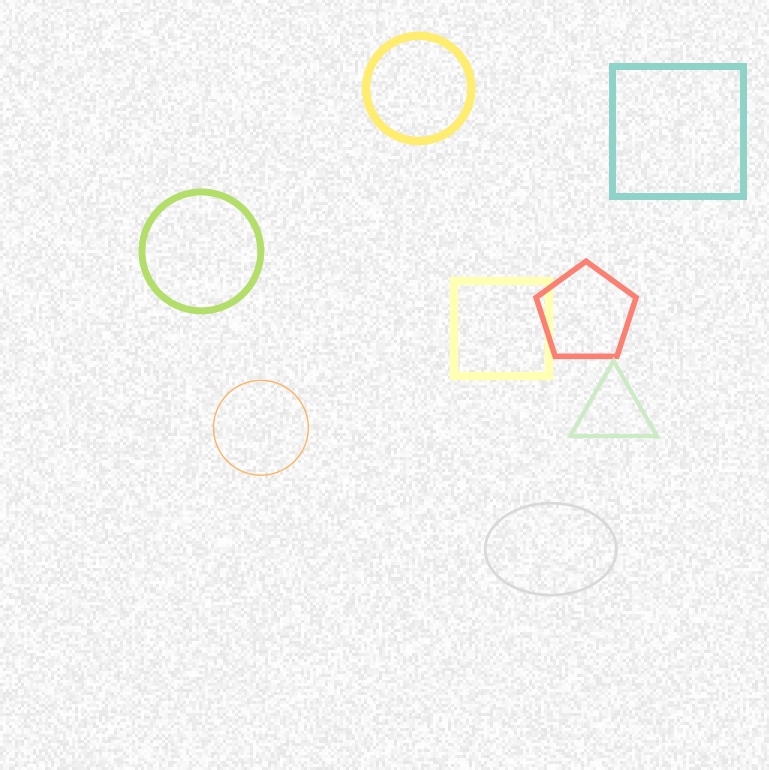[{"shape": "square", "thickness": 2.5, "radius": 0.42, "center": [0.88, 0.83]}, {"shape": "square", "thickness": 3, "radius": 0.31, "center": [0.651, 0.573]}, {"shape": "pentagon", "thickness": 2, "radius": 0.34, "center": [0.761, 0.592]}, {"shape": "circle", "thickness": 0.5, "radius": 0.31, "center": [0.339, 0.444]}, {"shape": "circle", "thickness": 2.5, "radius": 0.39, "center": [0.262, 0.673]}, {"shape": "oval", "thickness": 1, "radius": 0.43, "center": [0.715, 0.287]}, {"shape": "triangle", "thickness": 1.5, "radius": 0.33, "center": [0.797, 0.466]}, {"shape": "circle", "thickness": 3, "radius": 0.34, "center": [0.544, 0.885]}]